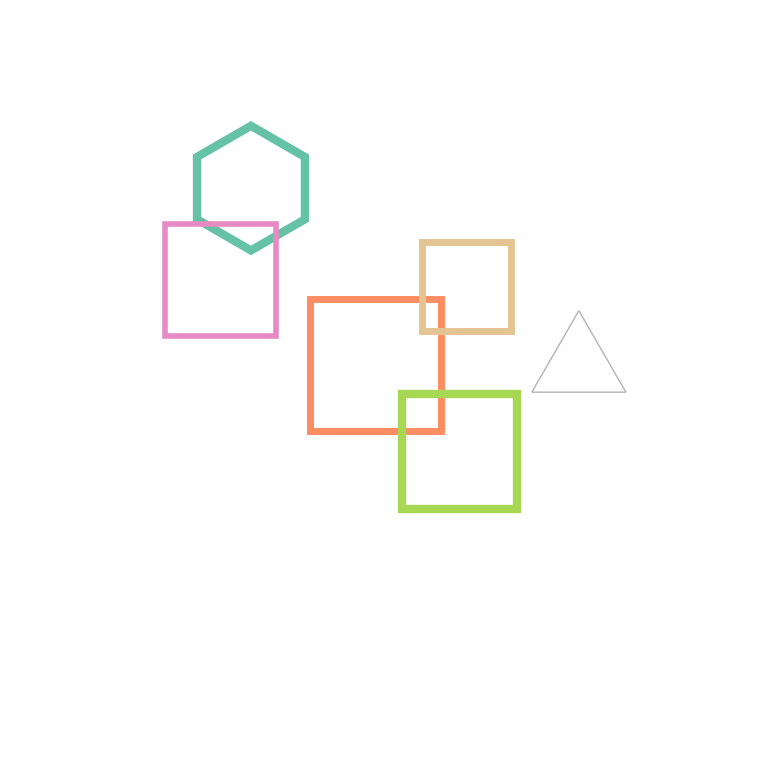[{"shape": "hexagon", "thickness": 3, "radius": 0.4, "center": [0.326, 0.756]}, {"shape": "square", "thickness": 2.5, "radius": 0.43, "center": [0.488, 0.526]}, {"shape": "square", "thickness": 2, "radius": 0.36, "center": [0.287, 0.636]}, {"shape": "square", "thickness": 3, "radius": 0.37, "center": [0.596, 0.414]}, {"shape": "square", "thickness": 2.5, "radius": 0.29, "center": [0.606, 0.629]}, {"shape": "triangle", "thickness": 0.5, "radius": 0.35, "center": [0.752, 0.526]}]